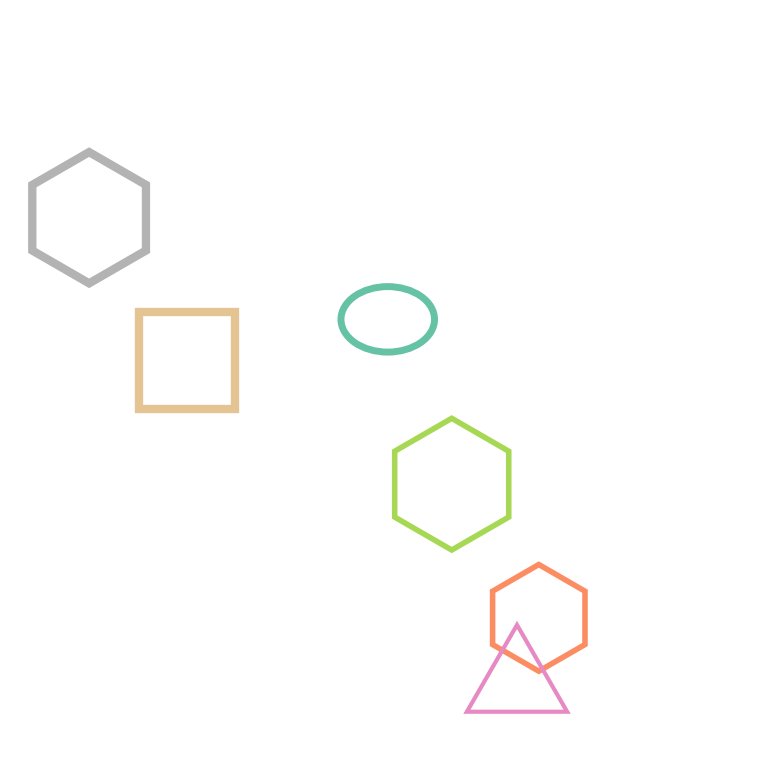[{"shape": "oval", "thickness": 2.5, "radius": 0.3, "center": [0.504, 0.585]}, {"shape": "hexagon", "thickness": 2, "radius": 0.35, "center": [0.7, 0.198]}, {"shape": "triangle", "thickness": 1.5, "radius": 0.38, "center": [0.671, 0.113]}, {"shape": "hexagon", "thickness": 2, "radius": 0.43, "center": [0.587, 0.371]}, {"shape": "square", "thickness": 3, "radius": 0.31, "center": [0.243, 0.532]}, {"shape": "hexagon", "thickness": 3, "radius": 0.43, "center": [0.116, 0.717]}]